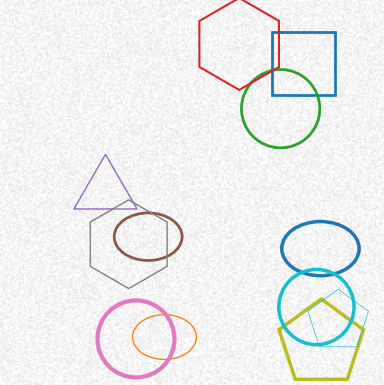[{"shape": "square", "thickness": 2, "radius": 0.41, "center": [0.789, 0.835]}, {"shape": "oval", "thickness": 2.5, "radius": 0.5, "center": [0.832, 0.354]}, {"shape": "oval", "thickness": 1, "radius": 0.41, "center": [0.427, 0.125]}, {"shape": "circle", "thickness": 2, "radius": 0.51, "center": [0.729, 0.718]}, {"shape": "hexagon", "thickness": 1.5, "radius": 0.6, "center": [0.621, 0.886]}, {"shape": "triangle", "thickness": 1, "radius": 0.47, "center": [0.274, 0.504]}, {"shape": "oval", "thickness": 2, "radius": 0.44, "center": [0.385, 0.385]}, {"shape": "circle", "thickness": 3, "radius": 0.5, "center": [0.353, 0.12]}, {"shape": "hexagon", "thickness": 1, "radius": 0.58, "center": [0.334, 0.366]}, {"shape": "pentagon", "thickness": 2.5, "radius": 0.58, "center": [0.834, 0.108]}, {"shape": "pentagon", "thickness": 0.5, "radius": 0.41, "center": [0.878, 0.166]}, {"shape": "circle", "thickness": 2.5, "radius": 0.49, "center": [0.822, 0.202]}]